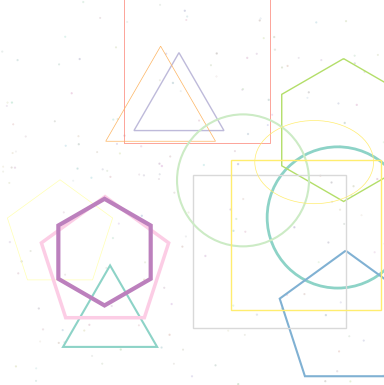[{"shape": "triangle", "thickness": 1.5, "radius": 0.71, "center": [0.286, 0.169]}, {"shape": "circle", "thickness": 2, "radius": 0.92, "center": [0.877, 0.435]}, {"shape": "pentagon", "thickness": 0.5, "radius": 0.72, "center": [0.156, 0.389]}, {"shape": "triangle", "thickness": 1, "radius": 0.67, "center": [0.465, 0.728]}, {"shape": "square", "thickness": 0.5, "radius": 0.95, "center": [0.512, 0.819]}, {"shape": "pentagon", "thickness": 1.5, "radius": 0.9, "center": [0.898, 0.169]}, {"shape": "triangle", "thickness": 0.5, "radius": 0.82, "center": [0.417, 0.715]}, {"shape": "hexagon", "thickness": 1, "radius": 0.93, "center": [0.892, 0.662]}, {"shape": "pentagon", "thickness": 2.5, "radius": 0.87, "center": [0.273, 0.315]}, {"shape": "square", "thickness": 1, "radius": 0.99, "center": [0.7, 0.346]}, {"shape": "hexagon", "thickness": 3, "radius": 0.69, "center": [0.271, 0.345]}, {"shape": "circle", "thickness": 1.5, "radius": 0.86, "center": [0.631, 0.532]}, {"shape": "oval", "thickness": 0.5, "radius": 0.77, "center": [0.816, 0.579]}, {"shape": "square", "thickness": 1, "radius": 0.97, "center": [0.795, 0.389]}]